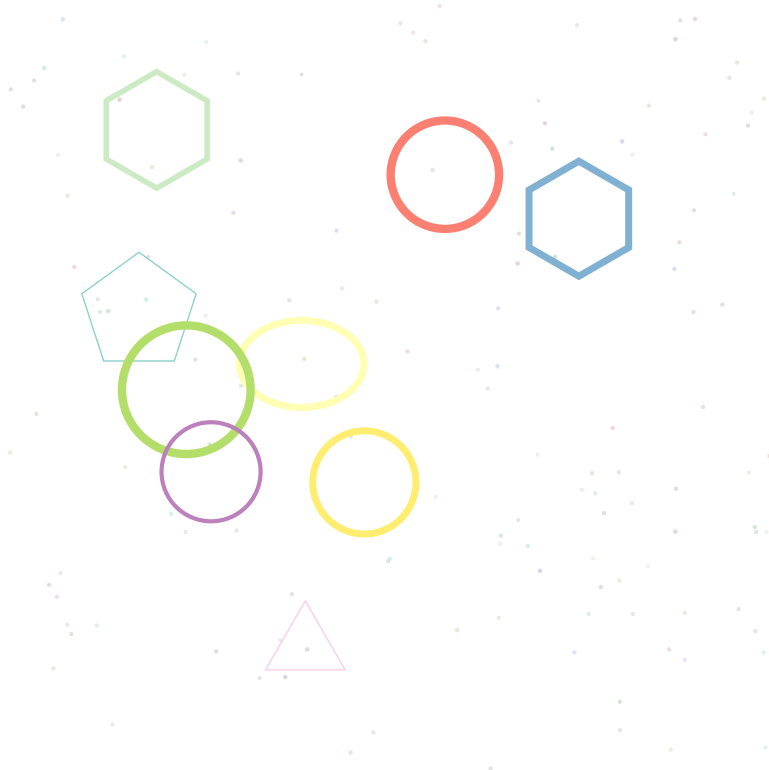[{"shape": "pentagon", "thickness": 0.5, "radius": 0.39, "center": [0.181, 0.594]}, {"shape": "oval", "thickness": 2.5, "radius": 0.4, "center": [0.392, 0.527]}, {"shape": "circle", "thickness": 3, "radius": 0.35, "center": [0.578, 0.773]}, {"shape": "hexagon", "thickness": 2.5, "radius": 0.37, "center": [0.752, 0.716]}, {"shape": "circle", "thickness": 3, "radius": 0.42, "center": [0.242, 0.494]}, {"shape": "triangle", "thickness": 0.5, "radius": 0.3, "center": [0.397, 0.16]}, {"shape": "circle", "thickness": 1.5, "radius": 0.32, "center": [0.274, 0.387]}, {"shape": "hexagon", "thickness": 2, "radius": 0.38, "center": [0.203, 0.831]}, {"shape": "circle", "thickness": 2.5, "radius": 0.34, "center": [0.473, 0.374]}]